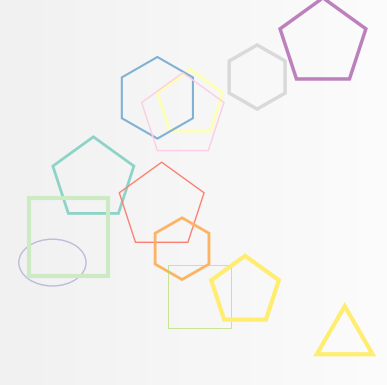[{"shape": "pentagon", "thickness": 2, "radius": 0.55, "center": [0.241, 0.535]}, {"shape": "pentagon", "thickness": 2, "radius": 0.44, "center": [0.491, 0.732]}, {"shape": "oval", "thickness": 1, "radius": 0.43, "center": [0.135, 0.318]}, {"shape": "pentagon", "thickness": 1, "radius": 0.58, "center": [0.417, 0.464]}, {"shape": "hexagon", "thickness": 1.5, "radius": 0.53, "center": [0.406, 0.746]}, {"shape": "hexagon", "thickness": 2, "radius": 0.4, "center": [0.47, 0.354]}, {"shape": "square", "thickness": 0.5, "radius": 0.41, "center": [0.514, 0.229]}, {"shape": "pentagon", "thickness": 1, "radius": 0.56, "center": [0.472, 0.699]}, {"shape": "hexagon", "thickness": 2.5, "radius": 0.42, "center": [0.664, 0.8]}, {"shape": "pentagon", "thickness": 2.5, "radius": 0.58, "center": [0.833, 0.889]}, {"shape": "square", "thickness": 3, "radius": 0.51, "center": [0.177, 0.384]}, {"shape": "pentagon", "thickness": 3, "radius": 0.46, "center": [0.632, 0.244]}, {"shape": "triangle", "thickness": 3, "radius": 0.42, "center": [0.89, 0.121]}]